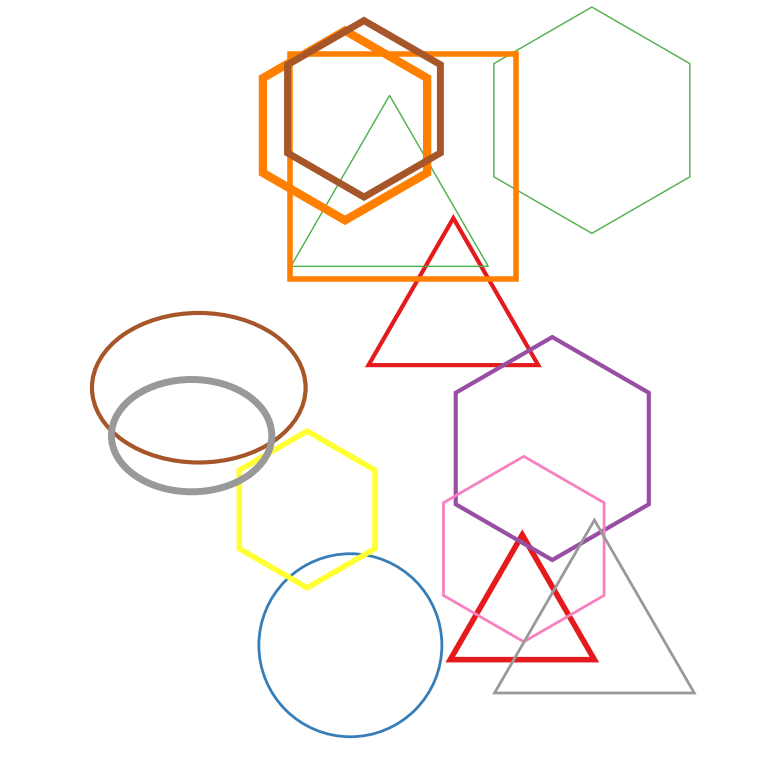[{"shape": "triangle", "thickness": 2, "radius": 0.54, "center": [0.678, 0.197]}, {"shape": "triangle", "thickness": 1.5, "radius": 0.64, "center": [0.589, 0.589]}, {"shape": "circle", "thickness": 1, "radius": 0.59, "center": [0.455, 0.162]}, {"shape": "triangle", "thickness": 0.5, "radius": 0.74, "center": [0.506, 0.728]}, {"shape": "hexagon", "thickness": 0.5, "radius": 0.73, "center": [0.769, 0.844]}, {"shape": "hexagon", "thickness": 1.5, "radius": 0.72, "center": [0.717, 0.417]}, {"shape": "square", "thickness": 2, "radius": 0.73, "center": [0.523, 0.784]}, {"shape": "hexagon", "thickness": 3, "radius": 0.62, "center": [0.448, 0.837]}, {"shape": "hexagon", "thickness": 2, "radius": 0.51, "center": [0.399, 0.338]}, {"shape": "hexagon", "thickness": 2.5, "radius": 0.57, "center": [0.473, 0.859]}, {"shape": "oval", "thickness": 1.5, "radius": 0.69, "center": [0.258, 0.496]}, {"shape": "hexagon", "thickness": 1, "radius": 0.6, "center": [0.68, 0.287]}, {"shape": "triangle", "thickness": 1, "radius": 0.75, "center": [0.772, 0.175]}, {"shape": "oval", "thickness": 2.5, "radius": 0.52, "center": [0.249, 0.434]}]